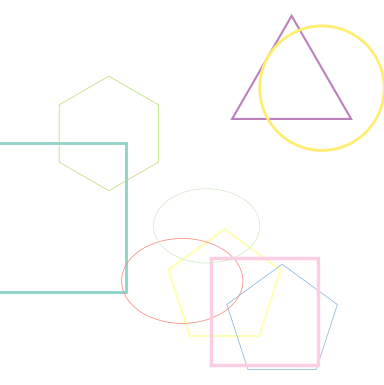[{"shape": "square", "thickness": 2, "radius": 0.96, "center": [0.134, 0.434]}, {"shape": "pentagon", "thickness": 1.5, "radius": 0.77, "center": [0.583, 0.251]}, {"shape": "oval", "thickness": 0.5, "radius": 0.79, "center": [0.473, 0.27]}, {"shape": "pentagon", "thickness": 0.5, "radius": 0.75, "center": [0.733, 0.162]}, {"shape": "hexagon", "thickness": 0.5, "radius": 0.74, "center": [0.283, 0.653]}, {"shape": "square", "thickness": 2.5, "radius": 0.69, "center": [0.686, 0.192]}, {"shape": "triangle", "thickness": 1.5, "radius": 0.89, "center": [0.757, 0.78]}, {"shape": "oval", "thickness": 0.5, "radius": 0.69, "center": [0.537, 0.413]}, {"shape": "circle", "thickness": 2, "radius": 0.81, "center": [0.836, 0.771]}]